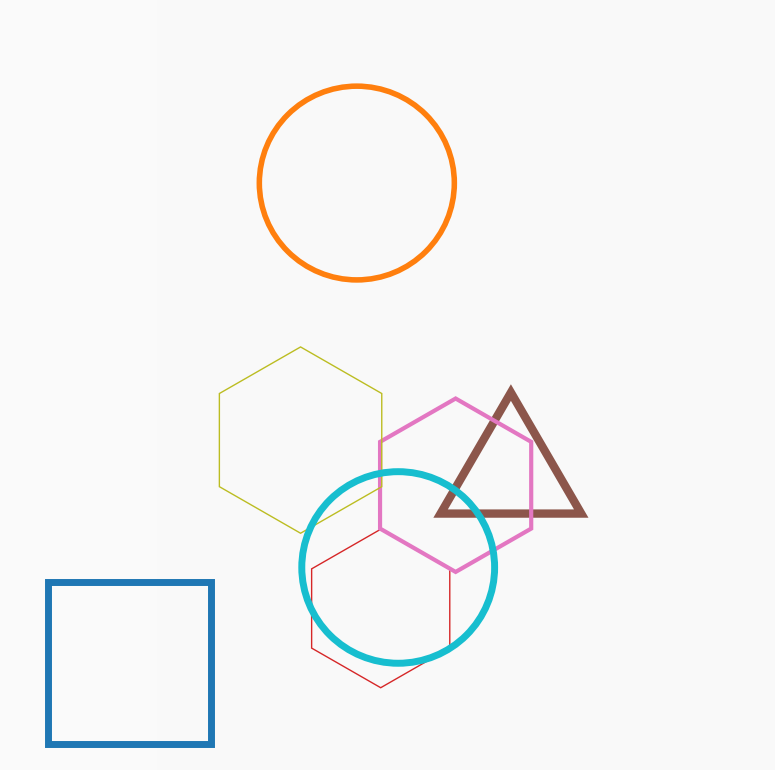[{"shape": "square", "thickness": 2.5, "radius": 0.53, "center": [0.167, 0.139]}, {"shape": "circle", "thickness": 2, "radius": 0.63, "center": [0.46, 0.762]}, {"shape": "hexagon", "thickness": 0.5, "radius": 0.51, "center": [0.491, 0.21]}, {"shape": "triangle", "thickness": 3, "radius": 0.52, "center": [0.659, 0.385]}, {"shape": "hexagon", "thickness": 1.5, "radius": 0.56, "center": [0.588, 0.37]}, {"shape": "hexagon", "thickness": 0.5, "radius": 0.6, "center": [0.388, 0.428]}, {"shape": "circle", "thickness": 2.5, "radius": 0.62, "center": [0.514, 0.263]}]